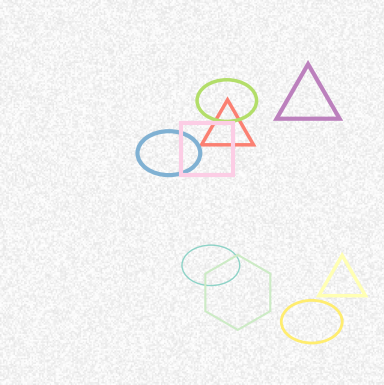[{"shape": "oval", "thickness": 1, "radius": 0.37, "center": [0.548, 0.311]}, {"shape": "triangle", "thickness": 2.5, "radius": 0.35, "center": [0.889, 0.267]}, {"shape": "triangle", "thickness": 2.5, "radius": 0.39, "center": [0.591, 0.663]}, {"shape": "oval", "thickness": 3, "radius": 0.41, "center": [0.439, 0.602]}, {"shape": "oval", "thickness": 2.5, "radius": 0.39, "center": [0.589, 0.739]}, {"shape": "square", "thickness": 3, "radius": 0.34, "center": [0.538, 0.613]}, {"shape": "triangle", "thickness": 3, "radius": 0.47, "center": [0.8, 0.739]}, {"shape": "hexagon", "thickness": 1.5, "radius": 0.49, "center": [0.618, 0.241]}, {"shape": "oval", "thickness": 2, "radius": 0.4, "center": [0.81, 0.164]}]